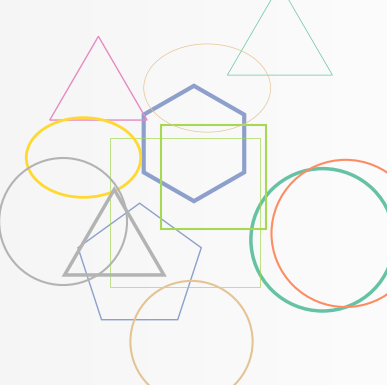[{"shape": "circle", "thickness": 2.5, "radius": 0.92, "center": [0.832, 0.377]}, {"shape": "triangle", "thickness": 0.5, "radius": 0.78, "center": [0.722, 0.883]}, {"shape": "circle", "thickness": 1.5, "radius": 0.96, "center": [0.892, 0.394]}, {"shape": "pentagon", "thickness": 1, "radius": 0.84, "center": [0.36, 0.305]}, {"shape": "hexagon", "thickness": 3, "radius": 0.75, "center": [0.501, 0.627]}, {"shape": "triangle", "thickness": 1, "radius": 0.73, "center": [0.254, 0.761]}, {"shape": "square", "thickness": 1.5, "radius": 0.68, "center": [0.551, 0.541]}, {"shape": "square", "thickness": 0.5, "radius": 0.97, "center": [0.478, 0.449]}, {"shape": "oval", "thickness": 2, "radius": 0.74, "center": [0.215, 0.591]}, {"shape": "oval", "thickness": 0.5, "radius": 0.82, "center": [0.535, 0.771]}, {"shape": "circle", "thickness": 1.5, "radius": 0.79, "center": [0.494, 0.113]}, {"shape": "triangle", "thickness": 2.5, "radius": 0.74, "center": [0.295, 0.36]}, {"shape": "circle", "thickness": 1.5, "radius": 0.82, "center": [0.163, 0.425]}]